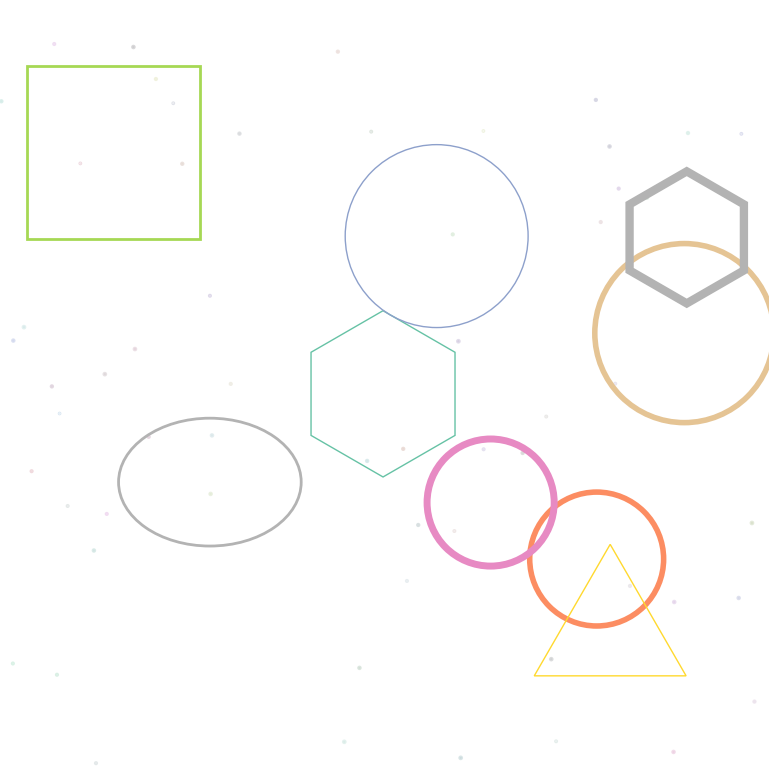[{"shape": "hexagon", "thickness": 0.5, "radius": 0.54, "center": [0.497, 0.489]}, {"shape": "circle", "thickness": 2, "radius": 0.43, "center": [0.775, 0.274]}, {"shape": "circle", "thickness": 0.5, "radius": 0.59, "center": [0.567, 0.693]}, {"shape": "circle", "thickness": 2.5, "radius": 0.41, "center": [0.637, 0.347]}, {"shape": "square", "thickness": 1, "radius": 0.56, "center": [0.147, 0.802]}, {"shape": "triangle", "thickness": 0.5, "radius": 0.57, "center": [0.792, 0.179]}, {"shape": "circle", "thickness": 2, "radius": 0.58, "center": [0.889, 0.567]}, {"shape": "hexagon", "thickness": 3, "radius": 0.43, "center": [0.892, 0.692]}, {"shape": "oval", "thickness": 1, "radius": 0.59, "center": [0.273, 0.374]}]